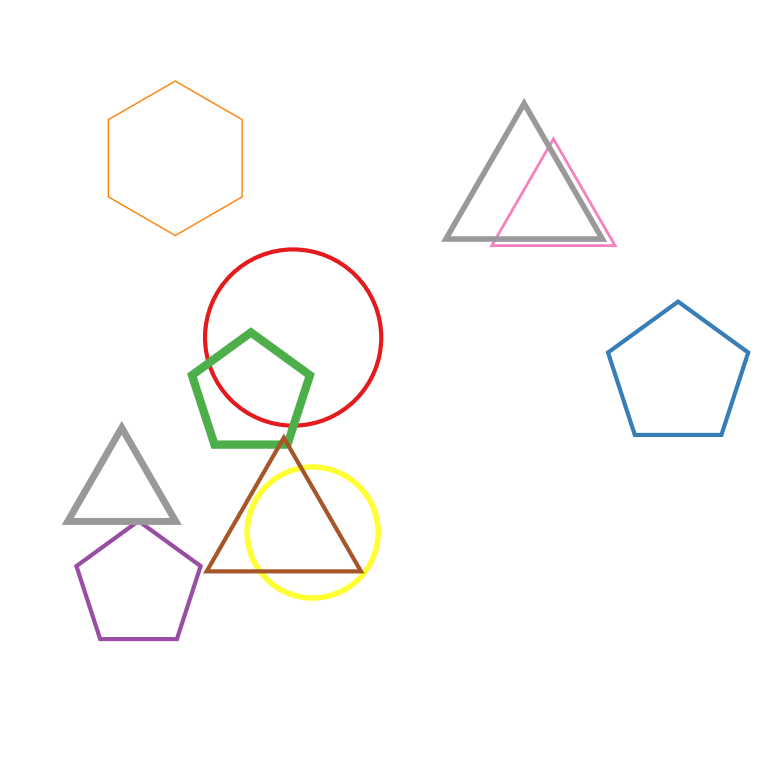[{"shape": "circle", "thickness": 1.5, "radius": 0.57, "center": [0.381, 0.562]}, {"shape": "pentagon", "thickness": 1.5, "radius": 0.48, "center": [0.881, 0.513]}, {"shape": "pentagon", "thickness": 3, "radius": 0.4, "center": [0.326, 0.488]}, {"shape": "pentagon", "thickness": 1.5, "radius": 0.42, "center": [0.18, 0.239]}, {"shape": "hexagon", "thickness": 0.5, "radius": 0.5, "center": [0.228, 0.794]}, {"shape": "circle", "thickness": 2, "radius": 0.43, "center": [0.406, 0.308]}, {"shape": "triangle", "thickness": 1.5, "radius": 0.58, "center": [0.369, 0.316]}, {"shape": "triangle", "thickness": 1, "radius": 0.46, "center": [0.719, 0.727]}, {"shape": "triangle", "thickness": 2.5, "radius": 0.41, "center": [0.158, 0.363]}, {"shape": "triangle", "thickness": 2, "radius": 0.59, "center": [0.681, 0.748]}]